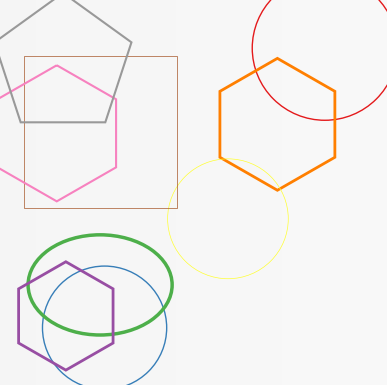[{"shape": "circle", "thickness": 1, "radius": 0.94, "center": [0.838, 0.875]}, {"shape": "circle", "thickness": 1, "radius": 0.8, "center": [0.27, 0.149]}, {"shape": "oval", "thickness": 2.5, "radius": 0.93, "center": [0.258, 0.26]}, {"shape": "hexagon", "thickness": 2, "radius": 0.7, "center": [0.17, 0.179]}, {"shape": "hexagon", "thickness": 2, "radius": 0.86, "center": [0.716, 0.677]}, {"shape": "circle", "thickness": 0.5, "radius": 0.78, "center": [0.588, 0.432]}, {"shape": "square", "thickness": 0.5, "radius": 0.99, "center": [0.258, 0.657]}, {"shape": "hexagon", "thickness": 1.5, "radius": 0.88, "center": [0.146, 0.654]}, {"shape": "pentagon", "thickness": 1.5, "radius": 0.93, "center": [0.163, 0.833]}]